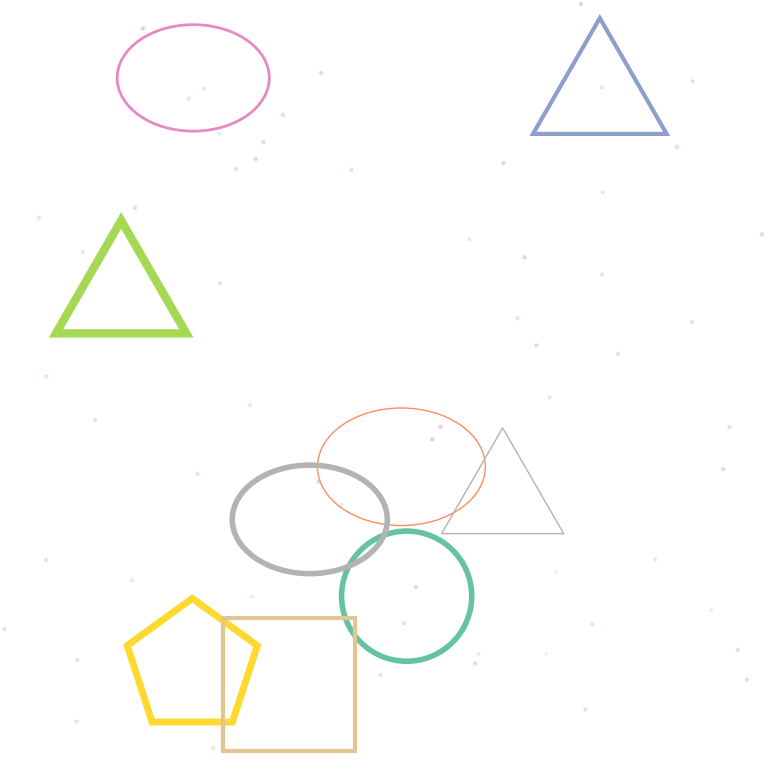[{"shape": "circle", "thickness": 2, "radius": 0.42, "center": [0.528, 0.226]}, {"shape": "oval", "thickness": 0.5, "radius": 0.55, "center": [0.521, 0.394]}, {"shape": "triangle", "thickness": 1.5, "radius": 0.5, "center": [0.779, 0.876]}, {"shape": "oval", "thickness": 1, "radius": 0.49, "center": [0.251, 0.899]}, {"shape": "triangle", "thickness": 3, "radius": 0.49, "center": [0.157, 0.616]}, {"shape": "pentagon", "thickness": 2.5, "radius": 0.44, "center": [0.25, 0.134]}, {"shape": "square", "thickness": 1.5, "radius": 0.43, "center": [0.375, 0.111]}, {"shape": "triangle", "thickness": 0.5, "radius": 0.46, "center": [0.653, 0.353]}, {"shape": "oval", "thickness": 2, "radius": 0.5, "center": [0.402, 0.325]}]